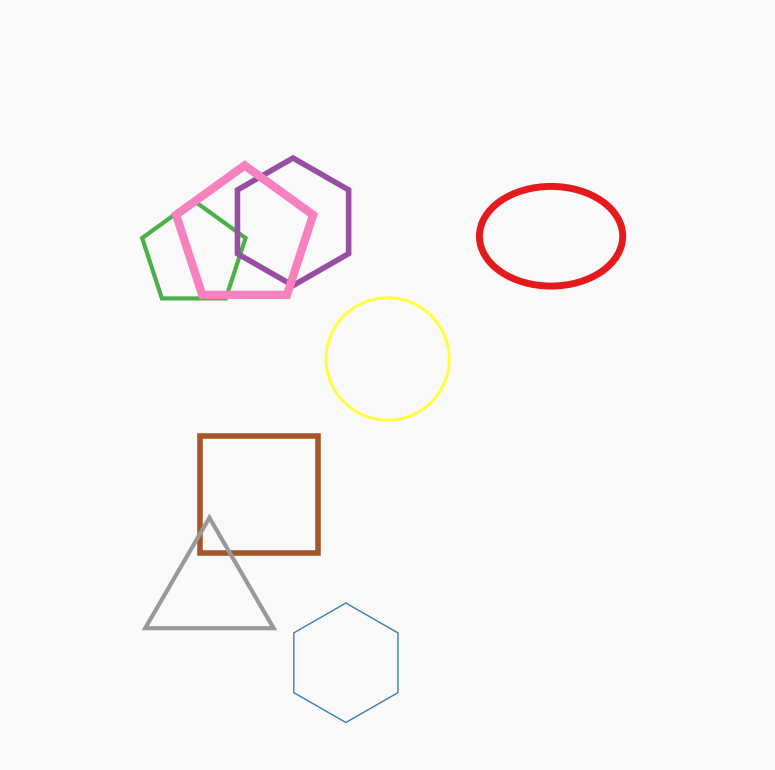[{"shape": "oval", "thickness": 2.5, "radius": 0.46, "center": [0.711, 0.693]}, {"shape": "hexagon", "thickness": 0.5, "radius": 0.39, "center": [0.446, 0.139]}, {"shape": "pentagon", "thickness": 1.5, "radius": 0.35, "center": [0.25, 0.669]}, {"shape": "hexagon", "thickness": 2, "radius": 0.41, "center": [0.378, 0.712]}, {"shape": "circle", "thickness": 1, "radius": 0.4, "center": [0.5, 0.534]}, {"shape": "square", "thickness": 2, "radius": 0.38, "center": [0.334, 0.358]}, {"shape": "pentagon", "thickness": 3, "radius": 0.46, "center": [0.316, 0.692]}, {"shape": "triangle", "thickness": 1.5, "radius": 0.48, "center": [0.27, 0.232]}]